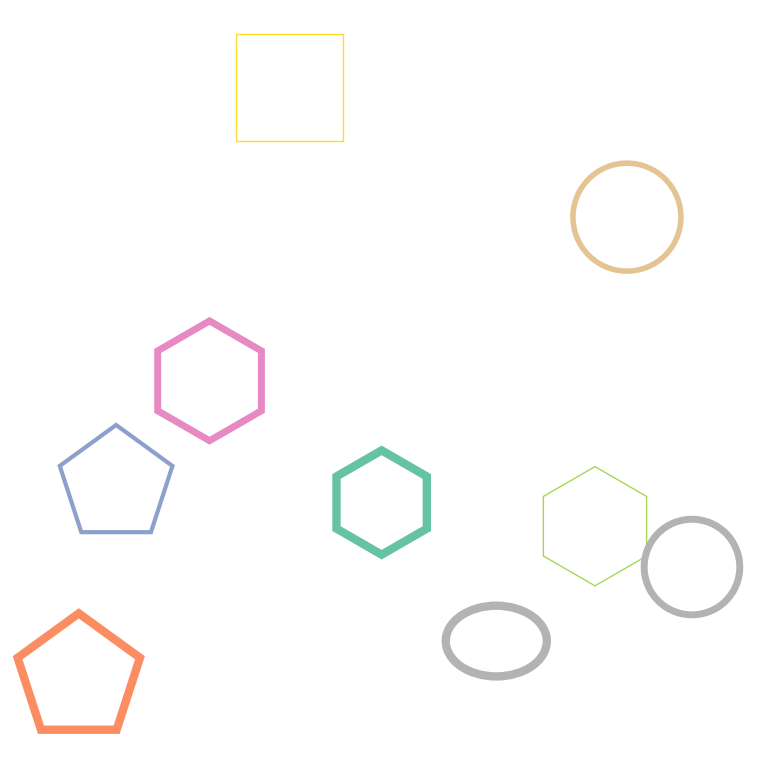[{"shape": "hexagon", "thickness": 3, "radius": 0.34, "center": [0.496, 0.347]}, {"shape": "pentagon", "thickness": 3, "radius": 0.42, "center": [0.102, 0.12]}, {"shape": "pentagon", "thickness": 1.5, "radius": 0.38, "center": [0.151, 0.371]}, {"shape": "hexagon", "thickness": 2.5, "radius": 0.39, "center": [0.272, 0.505]}, {"shape": "hexagon", "thickness": 0.5, "radius": 0.39, "center": [0.773, 0.317]}, {"shape": "square", "thickness": 0.5, "radius": 0.35, "center": [0.376, 0.886]}, {"shape": "circle", "thickness": 2, "radius": 0.35, "center": [0.814, 0.718]}, {"shape": "oval", "thickness": 3, "radius": 0.33, "center": [0.645, 0.167]}, {"shape": "circle", "thickness": 2.5, "radius": 0.31, "center": [0.899, 0.264]}]